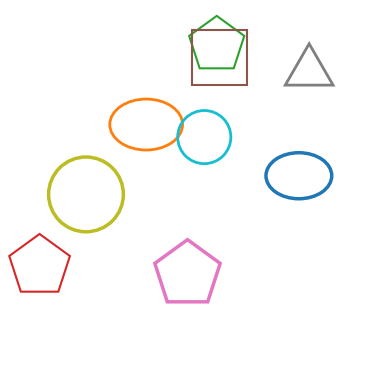[{"shape": "oval", "thickness": 2.5, "radius": 0.43, "center": [0.776, 0.544]}, {"shape": "oval", "thickness": 2, "radius": 0.47, "center": [0.38, 0.677]}, {"shape": "pentagon", "thickness": 1.5, "radius": 0.38, "center": [0.563, 0.883]}, {"shape": "pentagon", "thickness": 1.5, "radius": 0.41, "center": [0.103, 0.309]}, {"shape": "square", "thickness": 1.5, "radius": 0.35, "center": [0.57, 0.851]}, {"shape": "pentagon", "thickness": 2.5, "radius": 0.45, "center": [0.487, 0.288]}, {"shape": "triangle", "thickness": 2, "radius": 0.36, "center": [0.803, 0.815]}, {"shape": "circle", "thickness": 2.5, "radius": 0.49, "center": [0.223, 0.495]}, {"shape": "circle", "thickness": 2, "radius": 0.35, "center": [0.531, 0.644]}]